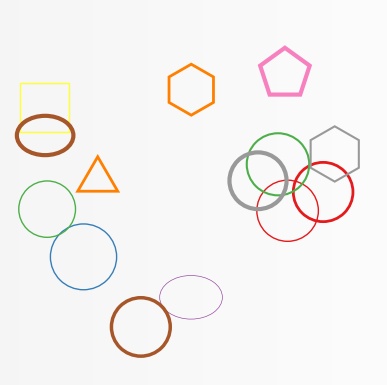[{"shape": "circle", "thickness": 1, "radius": 0.4, "center": [0.742, 0.453]}, {"shape": "circle", "thickness": 2, "radius": 0.38, "center": [0.834, 0.501]}, {"shape": "circle", "thickness": 1, "radius": 0.43, "center": [0.216, 0.333]}, {"shape": "circle", "thickness": 1, "radius": 0.37, "center": [0.122, 0.457]}, {"shape": "circle", "thickness": 1.5, "radius": 0.4, "center": [0.717, 0.573]}, {"shape": "oval", "thickness": 0.5, "radius": 0.4, "center": [0.493, 0.228]}, {"shape": "hexagon", "thickness": 2, "radius": 0.33, "center": [0.494, 0.767]}, {"shape": "triangle", "thickness": 2, "radius": 0.3, "center": [0.252, 0.533]}, {"shape": "square", "thickness": 1, "radius": 0.32, "center": [0.114, 0.721]}, {"shape": "oval", "thickness": 3, "radius": 0.36, "center": [0.116, 0.648]}, {"shape": "circle", "thickness": 2.5, "radius": 0.38, "center": [0.363, 0.151]}, {"shape": "pentagon", "thickness": 3, "radius": 0.34, "center": [0.735, 0.809]}, {"shape": "hexagon", "thickness": 1.5, "radius": 0.36, "center": [0.864, 0.6]}, {"shape": "circle", "thickness": 3, "radius": 0.37, "center": [0.666, 0.531]}]